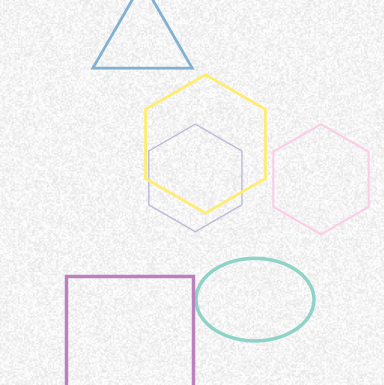[{"shape": "oval", "thickness": 2.5, "radius": 0.77, "center": [0.662, 0.222]}, {"shape": "hexagon", "thickness": 1, "radius": 0.7, "center": [0.507, 0.538]}, {"shape": "triangle", "thickness": 2, "radius": 0.74, "center": [0.37, 0.897]}, {"shape": "hexagon", "thickness": 1.5, "radius": 0.72, "center": [0.834, 0.534]}, {"shape": "square", "thickness": 2.5, "radius": 0.82, "center": [0.337, 0.119]}, {"shape": "hexagon", "thickness": 2, "radius": 0.9, "center": [0.534, 0.626]}]